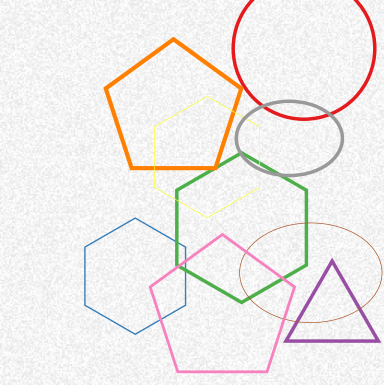[{"shape": "circle", "thickness": 2.5, "radius": 0.92, "center": [0.79, 0.874]}, {"shape": "hexagon", "thickness": 1, "radius": 0.75, "center": [0.351, 0.283]}, {"shape": "hexagon", "thickness": 2.5, "radius": 0.97, "center": [0.628, 0.409]}, {"shape": "triangle", "thickness": 2.5, "radius": 0.69, "center": [0.863, 0.183]}, {"shape": "pentagon", "thickness": 3, "radius": 0.93, "center": [0.451, 0.713]}, {"shape": "hexagon", "thickness": 0.5, "radius": 0.79, "center": [0.538, 0.592]}, {"shape": "oval", "thickness": 0.5, "radius": 0.92, "center": [0.807, 0.291]}, {"shape": "pentagon", "thickness": 2, "radius": 0.99, "center": [0.578, 0.194]}, {"shape": "oval", "thickness": 2.5, "radius": 0.69, "center": [0.752, 0.64]}]